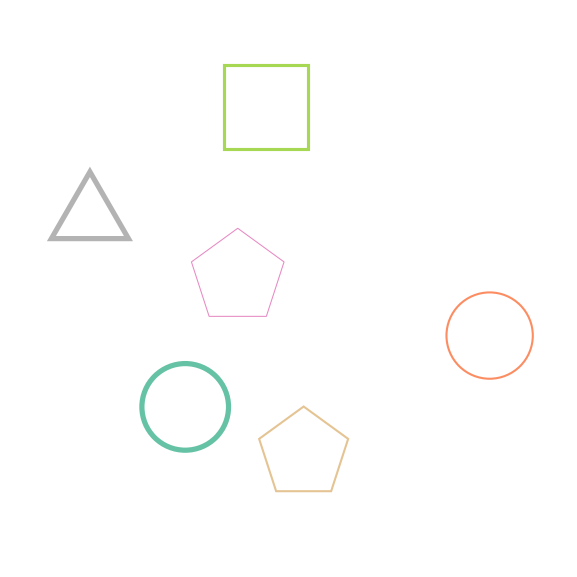[{"shape": "circle", "thickness": 2.5, "radius": 0.38, "center": [0.321, 0.295]}, {"shape": "circle", "thickness": 1, "radius": 0.37, "center": [0.848, 0.418]}, {"shape": "pentagon", "thickness": 0.5, "radius": 0.42, "center": [0.412, 0.52]}, {"shape": "square", "thickness": 1.5, "radius": 0.36, "center": [0.46, 0.814]}, {"shape": "pentagon", "thickness": 1, "radius": 0.41, "center": [0.526, 0.214]}, {"shape": "triangle", "thickness": 2.5, "radius": 0.39, "center": [0.156, 0.624]}]